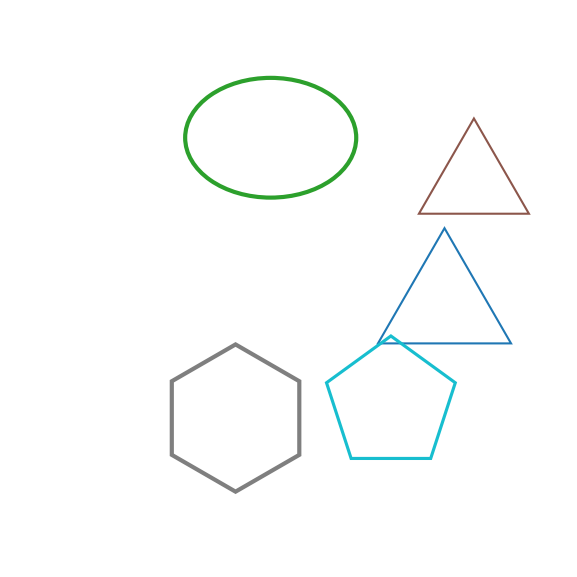[{"shape": "triangle", "thickness": 1, "radius": 0.67, "center": [0.77, 0.471]}, {"shape": "oval", "thickness": 2, "radius": 0.74, "center": [0.469, 0.761]}, {"shape": "triangle", "thickness": 1, "radius": 0.55, "center": [0.821, 0.684]}, {"shape": "hexagon", "thickness": 2, "radius": 0.64, "center": [0.408, 0.275]}, {"shape": "pentagon", "thickness": 1.5, "radius": 0.59, "center": [0.677, 0.3]}]